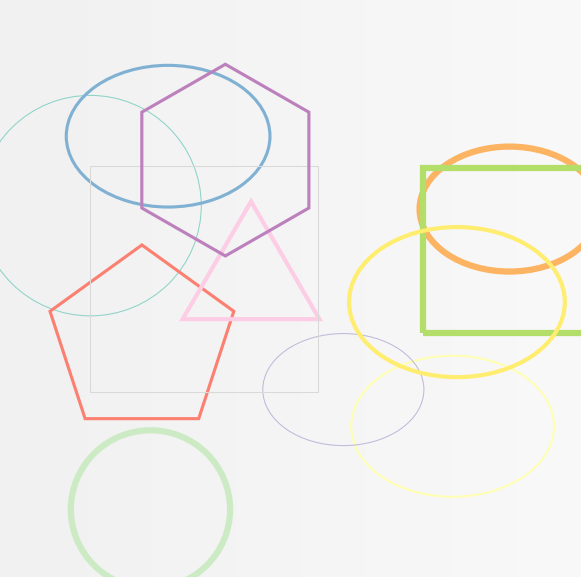[{"shape": "circle", "thickness": 0.5, "radius": 0.95, "center": [0.155, 0.643]}, {"shape": "oval", "thickness": 1, "radius": 0.87, "center": [0.779, 0.261]}, {"shape": "oval", "thickness": 0.5, "radius": 0.69, "center": [0.591, 0.325]}, {"shape": "pentagon", "thickness": 1.5, "radius": 0.83, "center": [0.244, 0.409]}, {"shape": "oval", "thickness": 1.5, "radius": 0.88, "center": [0.289, 0.763]}, {"shape": "oval", "thickness": 3, "radius": 0.77, "center": [0.876, 0.637]}, {"shape": "square", "thickness": 3, "radius": 0.72, "center": [0.871, 0.566]}, {"shape": "triangle", "thickness": 2, "radius": 0.68, "center": [0.432, 0.514]}, {"shape": "square", "thickness": 0.5, "radius": 0.98, "center": [0.351, 0.516]}, {"shape": "hexagon", "thickness": 1.5, "radius": 0.83, "center": [0.388, 0.722]}, {"shape": "circle", "thickness": 3, "radius": 0.68, "center": [0.259, 0.117]}, {"shape": "oval", "thickness": 2, "radius": 0.93, "center": [0.786, 0.476]}]